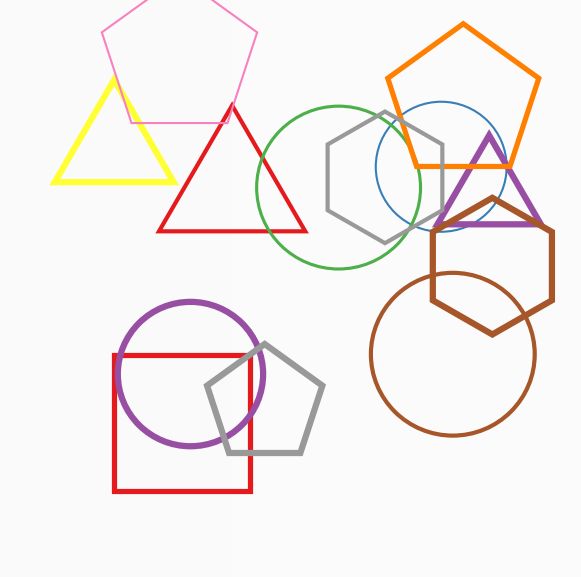[{"shape": "triangle", "thickness": 2, "radius": 0.73, "center": [0.399, 0.671]}, {"shape": "square", "thickness": 2.5, "radius": 0.58, "center": [0.313, 0.267]}, {"shape": "circle", "thickness": 1, "radius": 0.56, "center": [0.759, 0.71]}, {"shape": "circle", "thickness": 1.5, "radius": 0.7, "center": [0.583, 0.674]}, {"shape": "triangle", "thickness": 3, "radius": 0.51, "center": [0.842, 0.662]}, {"shape": "circle", "thickness": 3, "radius": 0.62, "center": [0.328, 0.351]}, {"shape": "pentagon", "thickness": 2.5, "radius": 0.68, "center": [0.797, 0.821]}, {"shape": "triangle", "thickness": 3, "radius": 0.59, "center": [0.196, 0.743]}, {"shape": "circle", "thickness": 2, "radius": 0.7, "center": [0.779, 0.386]}, {"shape": "hexagon", "thickness": 3, "radius": 0.59, "center": [0.847, 0.538]}, {"shape": "pentagon", "thickness": 1, "radius": 0.7, "center": [0.309, 0.9]}, {"shape": "hexagon", "thickness": 2, "radius": 0.57, "center": [0.662, 0.692]}, {"shape": "pentagon", "thickness": 3, "radius": 0.52, "center": [0.455, 0.299]}]